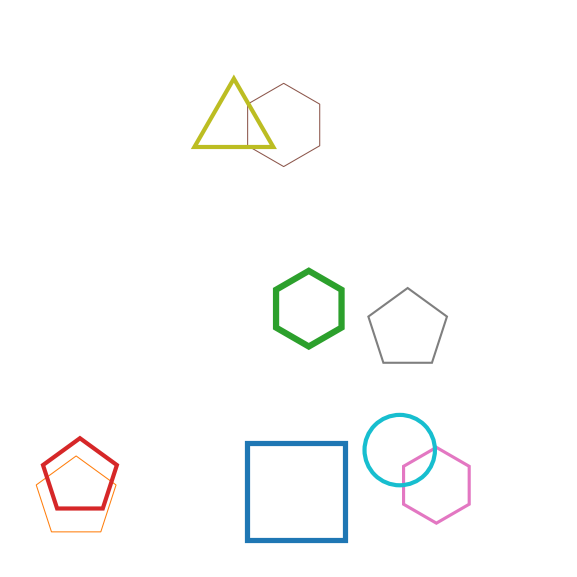[{"shape": "square", "thickness": 2.5, "radius": 0.42, "center": [0.513, 0.148]}, {"shape": "pentagon", "thickness": 0.5, "radius": 0.36, "center": [0.132, 0.137]}, {"shape": "hexagon", "thickness": 3, "radius": 0.33, "center": [0.535, 0.465]}, {"shape": "pentagon", "thickness": 2, "radius": 0.34, "center": [0.138, 0.173]}, {"shape": "hexagon", "thickness": 0.5, "radius": 0.36, "center": [0.491, 0.783]}, {"shape": "hexagon", "thickness": 1.5, "radius": 0.33, "center": [0.756, 0.159]}, {"shape": "pentagon", "thickness": 1, "radius": 0.36, "center": [0.706, 0.429]}, {"shape": "triangle", "thickness": 2, "radius": 0.39, "center": [0.405, 0.784]}, {"shape": "circle", "thickness": 2, "radius": 0.3, "center": [0.692, 0.22]}]